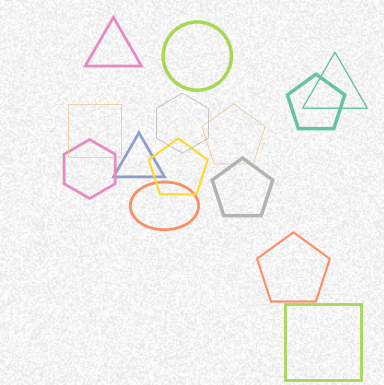[{"shape": "triangle", "thickness": 1, "radius": 0.49, "center": [0.87, 0.768]}, {"shape": "pentagon", "thickness": 2.5, "radius": 0.39, "center": [0.821, 0.729]}, {"shape": "oval", "thickness": 2, "radius": 0.44, "center": [0.427, 0.465]}, {"shape": "pentagon", "thickness": 1.5, "radius": 0.5, "center": [0.762, 0.297]}, {"shape": "triangle", "thickness": 2, "radius": 0.38, "center": [0.361, 0.579]}, {"shape": "hexagon", "thickness": 2, "radius": 0.38, "center": [0.233, 0.561]}, {"shape": "triangle", "thickness": 2, "radius": 0.42, "center": [0.294, 0.871]}, {"shape": "square", "thickness": 2, "radius": 0.49, "center": [0.839, 0.112]}, {"shape": "circle", "thickness": 2.5, "radius": 0.44, "center": [0.512, 0.854]}, {"shape": "pentagon", "thickness": 1.5, "radius": 0.4, "center": [0.463, 0.56]}, {"shape": "pentagon", "thickness": 0.5, "radius": 0.43, "center": [0.607, 0.644]}, {"shape": "square", "thickness": 0.5, "radius": 0.34, "center": [0.245, 0.662]}, {"shape": "pentagon", "thickness": 2.5, "radius": 0.41, "center": [0.63, 0.507]}, {"shape": "hexagon", "thickness": 0.5, "radius": 0.39, "center": [0.474, 0.68]}]